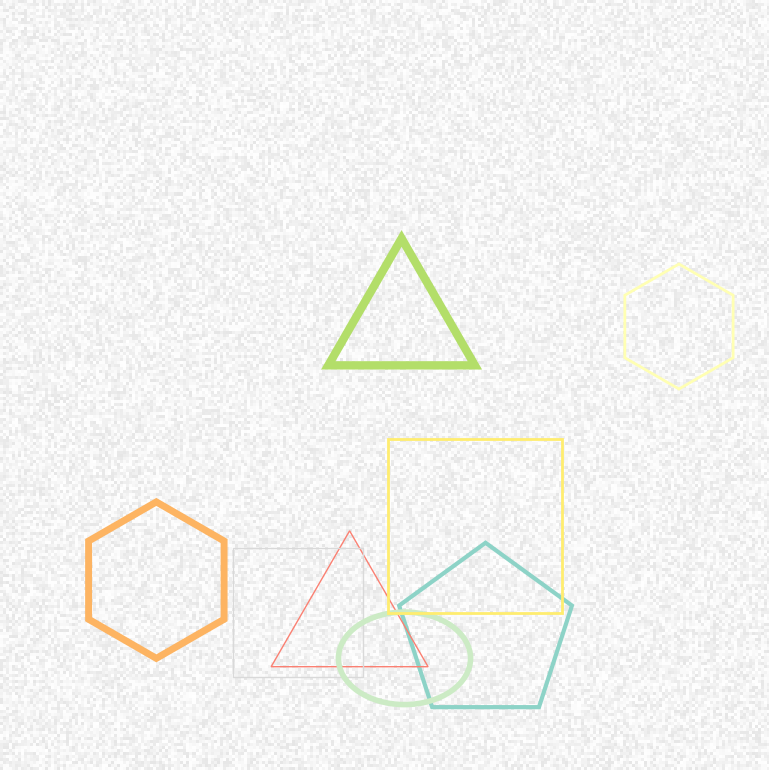[{"shape": "pentagon", "thickness": 1.5, "radius": 0.59, "center": [0.631, 0.177]}, {"shape": "hexagon", "thickness": 1, "radius": 0.41, "center": [0.882, 0.576]}, {"shape": "triangle", "thickness": 0.5, "radius": 0.59, "center": [0.454, 0.193]}, {"shape": "hexagon", "thickness": 2.5, "radius": 0.51, "center": [0.203, 0.247]}, {"shape": "triangle", "thickness": 3, "radius": 0.55, "center": [0.522, 0.58]}, {"shape": "square", "thickness": 0.5, "radius": 0.42, "center": [0.387, 0.205]}, {"shape": "oval", "thickness": 2, "radius": 0.43, "center": [0.525, 0.145]}, {"shape": "square", "thickness": 1, "radius": 0.56, "center": [0.617, 0.317]}]